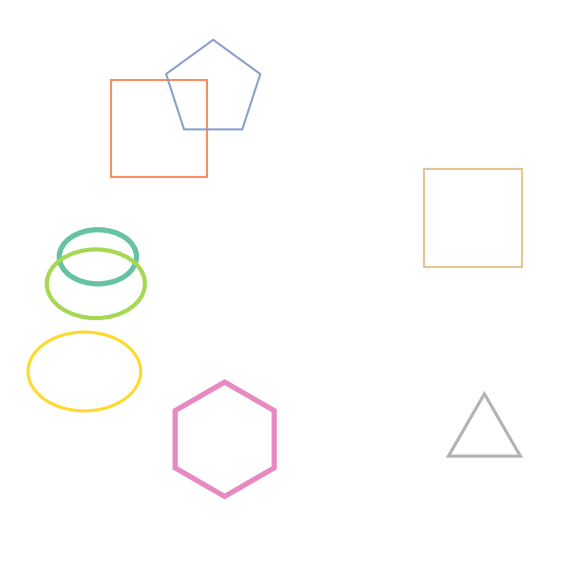[{"shape": "oval", "thickness": 2.5, "radius": 0.33, "center": [0.17, 0.554]}, {"shape": "square", "thickness": 1, "radius": 0.42, "center": [0.275, 0.777]}, {"shape": "pentagon", "thickness": 1, "radius": 0.43, "center": [0.369, 0.844]}, {"shape": "hexagon", "thickness": 2.5, "radius": 0.5, "center": [0.389, 0.239]}, {"shape": "oval", "thickness": 2, "radius": 0.42, "center": [0.166, 0.508]}, {"shape": "oval", "thickness": 1.5, "radius": 0.49, "center": [0.146, 0.356]}, {"shape": "square", "thickness": 1, "radius": 0.43, "center": [0.819, 0.622]}, {"shape": "triangle", "thickness": 1.5, "radius": 0.36, "center": [0.839, 0.245]}]